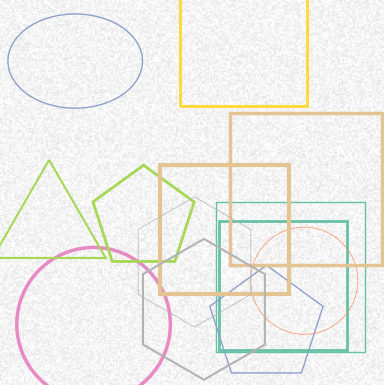[{"shape": "square", "thickness": 2, "radius": 0.83, "center": [0.734, 0.258]}, {"shape": "square", "thickness": 1, "radius": 0.97, "center": [0.755, 0.28]}, {"shape": "circle", "thickness": 0.5, "radius": 0.7, "center": [0.79, 0.271]}, {"shape": "oval", "thickness": 1, "radius": 0.87, "center": [0.195, 0.841]}, {"shape": "pentagon", "thickness": 1, "radius": 0.77, "center": [0.692, 0.156]}, {"shape": "circle", "thickness": 2.5, "radius": 1.0, "center": [0.243, 0.158]}, {"shape": "pentagon", "thickness": 2, "radius": 0.69, "center": [0.373, 0.433]}, {"shape": "triangle", "thickness": 1.5, "radius": 0.85, "center": [0.128, 0.415]}, {"shape": "square", "thickness": 2, "radius": 0.82, "center": [0.632, 0.889]}, {"shape": "square", "thickness": 3, "radius": 0.84, "center": [0.583, 0.403]}, {"shape": "square", "thickness": 2.5, "radius": 0.99, "center": [0.795, 0.51]}, {"shape": "hexagon", "thickness": 0.5, "radius": 0.85, "center": [0.505, 0.32]}, {"shape": "hexagon", "thickness": 1.5, "radius": 0.91, "center": [0.53, 0.197]}]